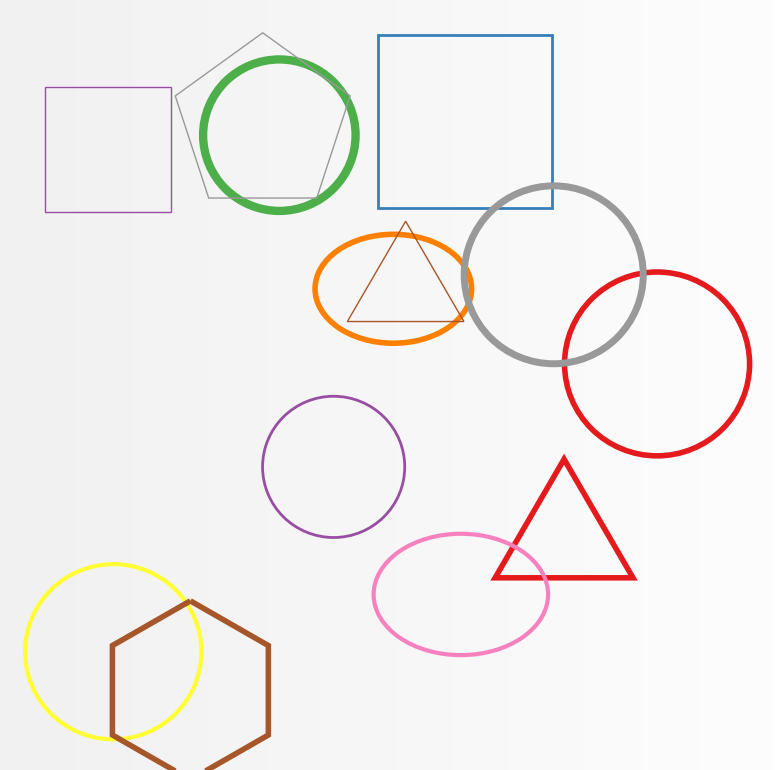[{"shape": "circle", "thickness": 2, "radius": 0.6, "center": [0.848, 0.527]}, {"shape": "triangle", "thickness": 2, "radius": 0.51, "center": [0.728, 0.301]}, {"shape": "square", "thickness": 1, "radius": 0.56, "center": [0.6, 0.843]}, {"shape": "circle", "thickness": 3, "radius": 0.49, "center": [0.36, 0.824]}, {"shape": "square", "thickness": 0.5, "radius": 0.41, "center": [0.14, 0.806]}, {"shape": "circle", "thickness": 1, "radius": 0.46, "center": [0.43, 0.394]}, {"shape": "oval", "thickness": 2, "radius": 0.51, "center": [0.508, 0.625]}, {"shape": "circle", "thickness": 1.5, "radius": 0.57, "center": [0.146, 0.154]}, {"shape": "hexagon", "thickness": 2, "radius": 0.58, "center": [0.246, 0.104]}, {"shape": "triangle", "thickness": 0.5, "radius": 0.43, "center": [0.523, 0.626]}, {"shape": "oval", "thickness": 1.5, "radius": 0.56, "center": [0.595, 0.228]}, {"shape": "circle", "thickness": 2.5, "radius": 0.58, "center": [0.714, 0.643]}, {"shape": "pentagon", "thickness": 0.5, "radius": 0.59, "center": [0.339, 0.839]}]